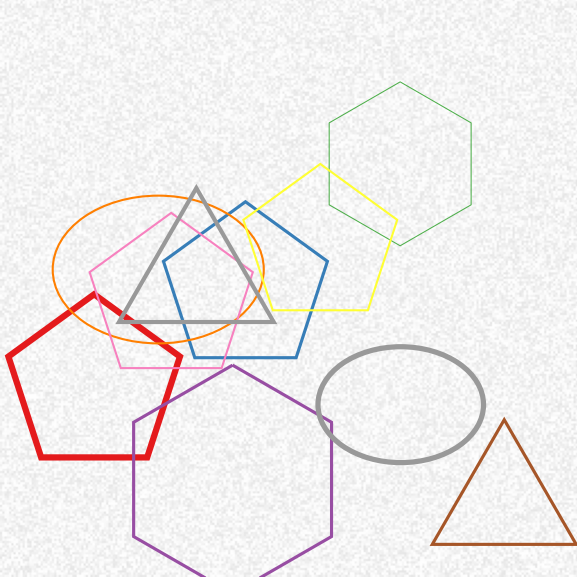[{"shape": "pentagon", "thickness": 3, "radius": 0.78, "center": [0.163, 0.333]}, {"shape": "pentagon", "thickness": 1.5, "radius": 0.75, "center": [0.425, 0.5]}, {"shape": "hexagon", "thickness": 0.5, "radius": 0.71, "center": [0.693, 0.715]}, {"shape": "hexagon", "thickness": 1.5, "radius": 0.99, "center": [0.403, 0.169]}, {"shape": "oval", "thickness": 1, "radius": 0.91, "center": [0.274, 0.532]}, {"shape": "pentagon", "thickness": 1, "radius": 0.7, "center": [0.555, 0.575]}, {"shape": "triangle", "thickness": 1.5, "radius": 0.72, "center": [0.873, 0.128]}, {"shape": "pentagon", "thickness": 1, "radius": 0.74, "center": [0.296, 0.482]}, {"shape": "oval", "thickness": 2.5, "radius": 0.72, "center": [0.694, 0.298]}, {"shape": "triangle", "thickness": 2, "radius": 0.77, "center": [0.34, 0.519]}]